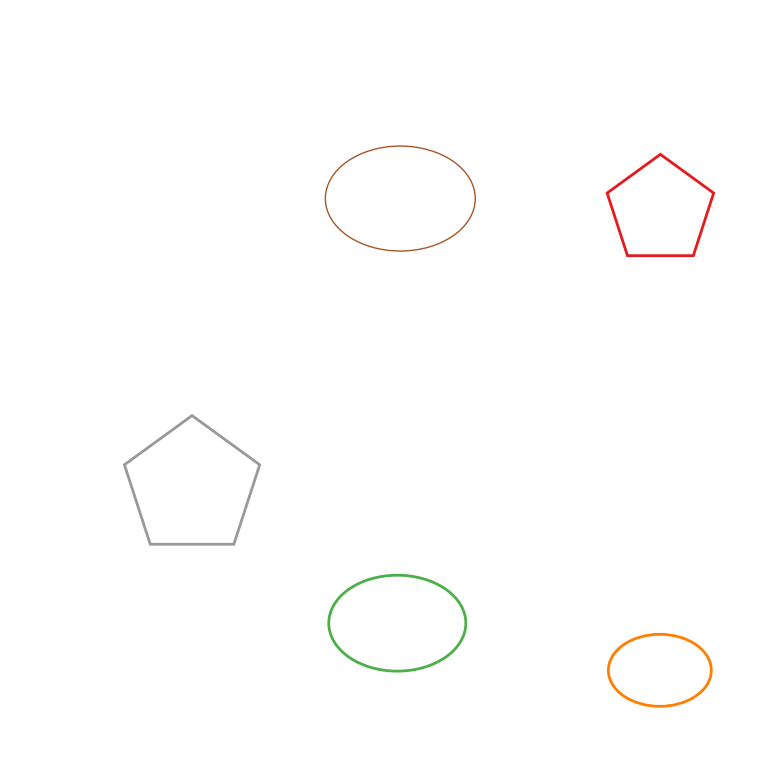[{"shape": "pentagon", "thickness": 1, "radius": 0.36, "center": [0.858, 0.727]}, {"shape": "oval", "thickness": 1, "radius": 0.45, "center": [0.516, 0.191]}, {"shape": "oval", "thickness": 1, "radius": 0.33, "center": [0.857, 0.129]}, {"shape": "oval", "thickness": 0.5, "radius": 0.49, "center": [0.52, 0.742]}, {"shape": "pentagon", "thickness": 1, "radius": 0.46, "center": [0.249, 0.368]}]